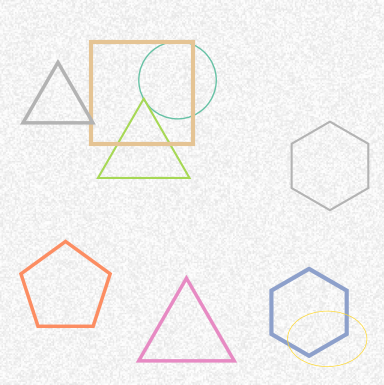[{"shape": "circle", "thickness": 1, "radius": 0.5, "center": [0.461, 0.792]}, {"shape": "pentagon", "thickness": 2.5, "radius": 0.61, "center": [0.17, 0.251]}, {"shape": "hexagon", "thickness": 3, "radius": 0.56, "center": [0.803, 0.189]}, {"shape": "triangle", "thickness": 2.5, "radius": 0.72, "center": [0.484, 0.134]}, {"shape": "triangle", "thickness": 1.5, "radius": 0.69, "center": [0.373, 0.606]}, {"shape": "oval", "thickness": 0.5, "radius": 0.51, "center": [0.85, 0.12]}, {"shape": "square", "thickness": 3, "radius": 0.66, "center": [0.369, 0.758]}, {"shape": "triangle", "thickness": 2.5, "radius": 0.52, "center": [0.151, 0.733]}, {"shape": "hexagon", "thickness": 1.5, "radius": 0.57, "center": [0.857, 0.569]}]